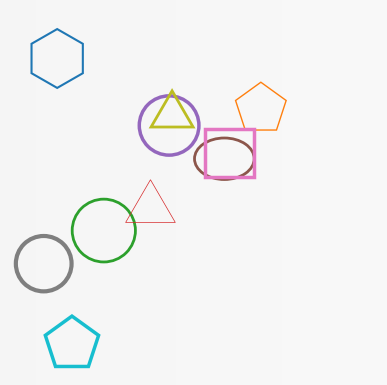[{"shape": "hexagon", "thickness": 1.5, "radius": 0.38, "center": [0.148, 0.848]}, {"shape": "pentagon", "thickness": 1, "radius": 0.34, "center": [0.673, 0.718]}, {"shape": "circle", "thickness": 2, "radius": 0.41, "center": [0.268, 0.401]}, {"shape": "triangle", "thickness": 0.5, "radius": 0.37, "center": [0.388, 0.459]}, {"shape": "circle", "thickness": 2.5, "radius": 0.38, "center": [0.436, 0.674]}, {"shape": "oval", "thickness": 2, "radius": 0.38, "center": [0.579, 0.588]}, {"shape": "square", "thickness": 2.5, "radius": 0.31, "center": [0.592, 0.602]}, {"shape": "circle", "thickness": 3, "radius": 0.36, "center": [0.113, 0.315]}, {"shape": "triangle", "thickness": 2, "radius": 0.31, "center": [0.444, 0.701]}, {"shape": "pentagon", "thickness": 2.5, "radius": 0.36, "center": [0.186, 0.107]}]